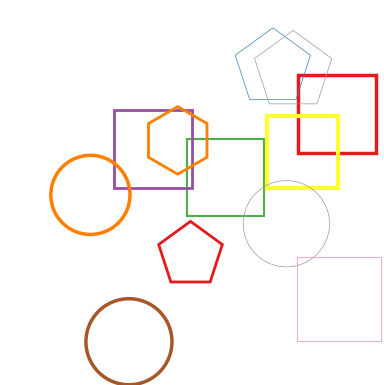[{"shape": "square", "thickness": 2.5, "radius": 0.5, "center": [0.875, 0.704]}, {"shape": "pentagon", "thickness": 2, "radius": 0.43, "center": [0.495, 0.338]}, {"shape": "pentagon", "thickness": 0.5, "radius": 0.51, "center": [0.709, 0.825]}, {"shape": "square", "thickness": 1.5, "radius": 0.5, "center": [0.586, 0.539]}, {"shape": "square", "thickness": 2, "radius": 0.51, "center": [0.397, 0.613]}, {"shape": "hexagon", "thickness": 2, "radius": 0.44, "center": [0.462, 0.635]}, {"shape": "circle", "thickness": 2.5, "radius": 0.51, "center": [0.235, 0.494]}, {"shape": "square", "thickness": 3, "radius": 0.46, "center": [0.786, 0.605]}, {"shape": "circle", "thickness": 2.5, "radius": 0.56, "center": [0.335, 0.112]}, {"shape": "square", "thickness": 0.5, "radius": 0.54, "center": [0.881, 0.223]}, {"shape": "pentagon", "thickness": 0.5, "radius": 0.53, "center": [0.761, 0.816]}, {"shape": "circle", "thickness": 0.5, "radius": 0.56, "center": [0.744, 0.419]}]